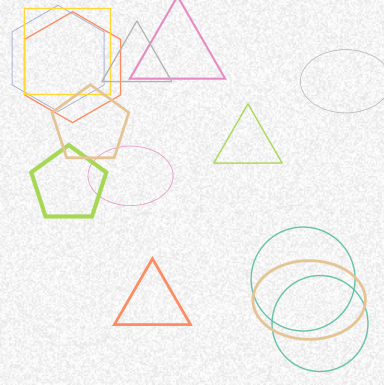[{"shape": "circle", "thickness": 1, "radius": 0.67, "center": [0.787, 0.275]}, {"shape": "circle", "thickness": 1, "radius": 0.62, "center": [0.831, 0.16]}, {"shape": "triangle", "thickness": 2, "radius": 0.57, "center": [0.396, 0.214]}, {"shape": "hexagon", "thickness": 1, "radius": 0.72, "center": [0.188, 0.826]}, {"shape": "hexagon", "thickness": 0.5, "radius": 0.69, "center": [0.151, 0.848]}, {"shape": "triangle", "thickness": 1.5, "radius": 0.71, "center": [0.461, 0.867]}, {"shape": "oval", "thickness": 0.5, "radius": 0.55, "center": [0.339, 0.543]}, {"shape": "pentagon", "thickness": 3, "radius": 0.51, "center": [0.179, 0.521]}, {"shape": "triangle", "thickness": 1, "radius": 0.51, "center": [0.644, 0.628]}, {"shape": "square", "thickness": 1, "radius": 0.56, "center": [0.174, 0.868]}, {"shape": "pentagon", "thickness": 2, "radius": 0.52, "center": [0.235, 0.675]}, {"shape": "oval", "thickness": 2, "radius": 0.73, "center": [0.803, 0.221]}, {"shape": "triangle", "thickness": 1, "radius": 0.53, "center": [0.356, 0.841]}, {"shape": "oval", "thickness": 0.5, "radius": 0.59, "center": [0.898, 0.789]}]